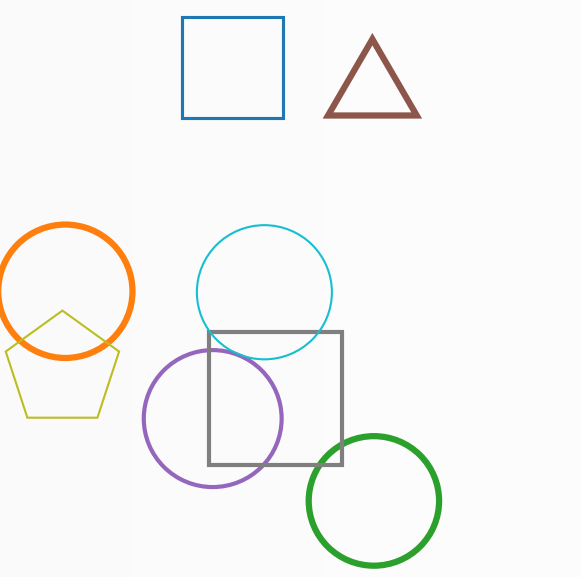[{"shape": "square", "thickness": 1.5, "radius": 0.44, "center": [0.4, 0.881]}, {"shape": "circle", "thickness": 3, "radius": 0.58, "center": [0.112, 0.495]}, {"shape": "circle", "thickness": 3, "radius": 0.56, "center": [0.643, 0.132]}, {"shape": "circle", "thickness": 2, "radius": 0.59, "center": [0.366, 0.274]}, {"shape": "triangle", "thickness": 3, "radius": 0.44, "center": [0.641, 0.843]}, {"shape": "square", "thickness": 2, "radius": 0.58, "center": [0.474, 0.309]}, {"shape": "pentagon", "thickness": 1, "radius": 0.51, "center": [0.107, 0.359]}, {"shape": "circle", "thickness": 1, "radius": 0.58, "center": [0.455, 0.493]}]